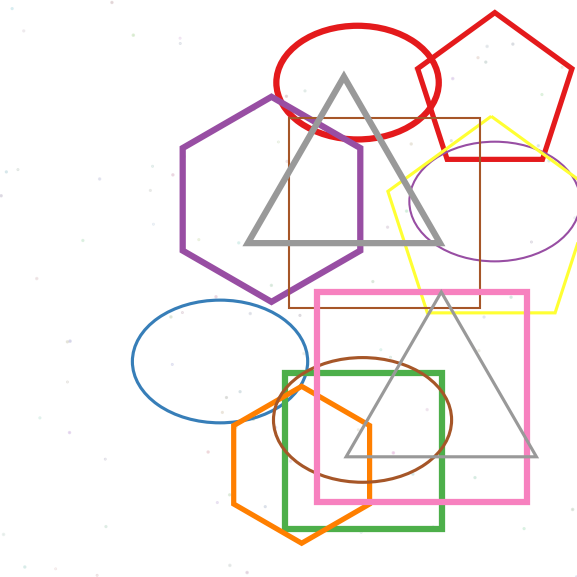[{"shape": "pentagon", "thickness": 2.5, "radius": 0.7, "center": [0.857, 0.837]}, {"shape": "oval", "thickness": 3, "radius": 0.7, "center": [0.619, 0.856]}, {"shape": "oval", "thickness": 1.5, "radius": 0.76, "center": [0.381, 0.373]}, {"shape": "square", "thickness": 3, "radius": 0.68, "center": [0.629, 0.218]}, {"shape": "oval", "thickness": 1, "radius": 0.74, "center": [0.857, 0.65]}, {"shape": "hexagon", "thickness": 3, "radius": 0.89, "center": [0.47, 0.654]}, {"shape": "hexagon", "thickness": 2.5, "radius": 0.68, "center": [0.522, 0.194]}, {"shape": "pentagon", "thickness": 1.5, "radius": 0.94, "center": [0.851, 0.61]}, {"shape": "oval", "thickness": 1.5, "radius": 0.77, "center": [0.628, 0.272]}, {"shape": "square", "thickness": 1, "radius": 0.83, "center": [0.665, 0.63]}, {"shape": "square", "thickness": 3, "radius": 0.91, "center": [0.731, 0.311]}, {"shape": "triangle", "thickness": 1.5, "radius": 0.95, "center": [0.764, 0.303]}, {"shape": "triangle", "thickness": 3, "radius": 0.96, "center": [0.596, 0.674]}]